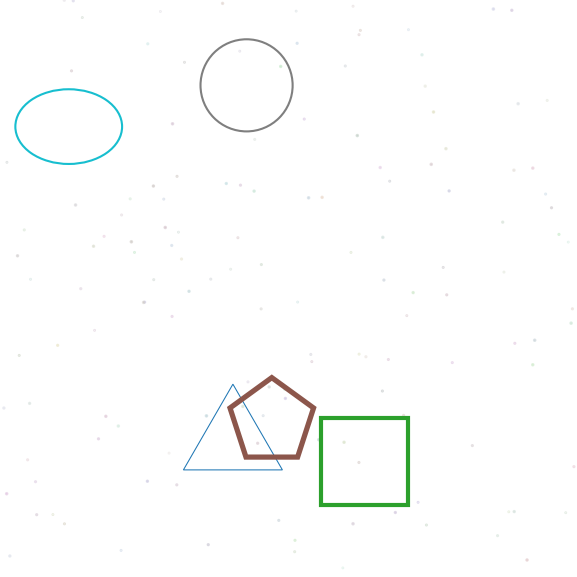[{"shape": "triangle", "thickness": 0.5, "radius": 0.49, "center": [0.403, 0.235]}, {"shape": "square", "thickness": 2, "radius": 0.38, "center": [0.631, 0.2]}, {"shape": "pentagon", "thickness": 2.5, "radius": 0.38, "center": [0.471, 0.269]}, {"shape": "circle", "thickness": 1, "radius": 0.4, "center": [0.427, 0.851]}, {"shape": "oval", "thickness": 1, "radius": 0.46, "center": [0.119, 0.78]}]